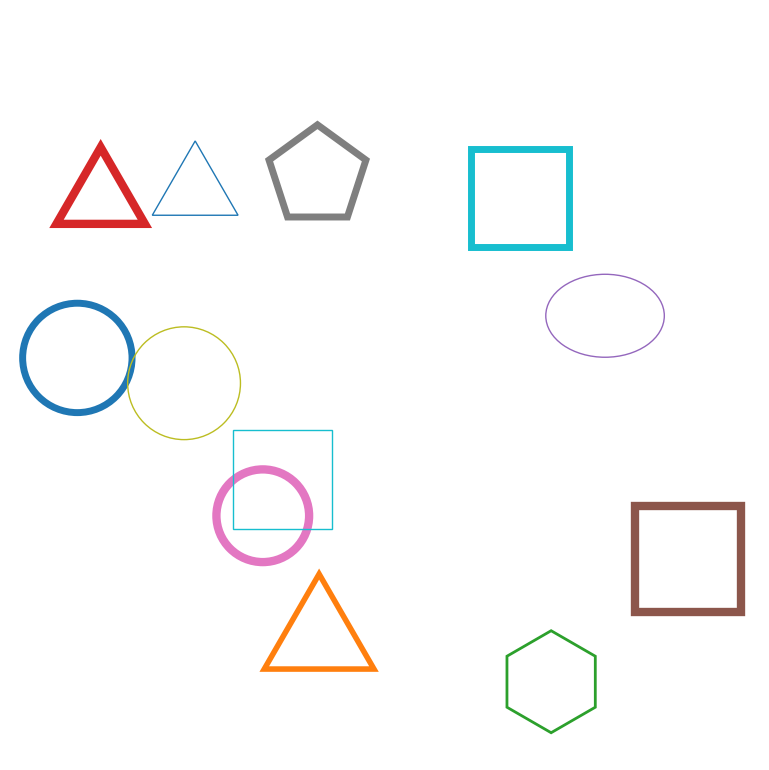[{"shape": "triangle", "thickness": 0.5, "radius": 0.32, "center": [0.253, 0.753]}, {"shape": "circle", "thickness": 2.5, "radius": 0.36, "center": [0.1, 0.535]}, {"shape": "triangle", "thickness": 2, "radius": 0.41, "center": [0.414, 0.172]}, {"shape": "hexagon", "thickness": 1, "radius": 0.33, "center": [0.716, 0.115]}, {"shape": "triangle", "thickness": 3, "radius": 0.33, "center": [0.131, 0.742]}, {"shape": "oval", "thickness": 0.5, "radius": 0.38, "center": [0.786, 0.59]}, {"shape": "square", "thickness": 3, "radius": 0.34, "center": [0.893, 0.274]}, {"shape": "circle", "thickness": 3, "radius": 0.3, "center": [0.341, 0.33]}, {"shape": "pentagon", "thickness": 2.5, "radius": 0.33, "center": [0.412, 0.772]}, {"shape": "circle", "thickness": 0.5, "radius": 0.37, "center": [0.239, 0.502]}, {"shape": "square", "thickness": 0.5, "radius": 0.32, "center": [0.367, 0.377]}, {"shape": "square", "thickness": 2.5, "radius": 0.32, "center": [0.675, 0.742]}]